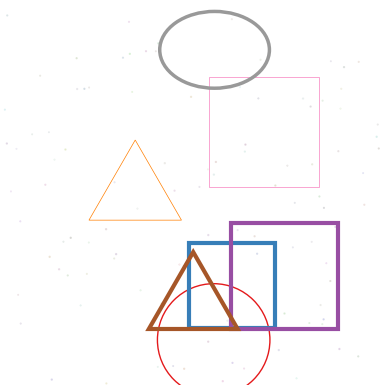[{"shape": "circle", "thickness": 1, "radius": 0.73, "center": [0.555, 0.117]}, {"shape": "square", "thickness": 3, "radius": 0.55, "center": [0.602, 0.258]}, {"shape": "square", "thickness": 3, "radius": 0.69, "center": [0.739, 0.282]}, {"shape": "triangle", "thickness": 0.5, "radius": 0.69, "center": [0.351, 0.498]}, {"shape": "triangle", "thickness": 3, "radius": 0.67, "center": [0.502, 0.212]}, {"shape": "square", "thickness": 0.5, "radius": 0.71, "center": [0.686, 0.657]}, {"shape": "oval", "thickness": 2.5, "radius": 0.71, "center": [0.557, 0.871]}]